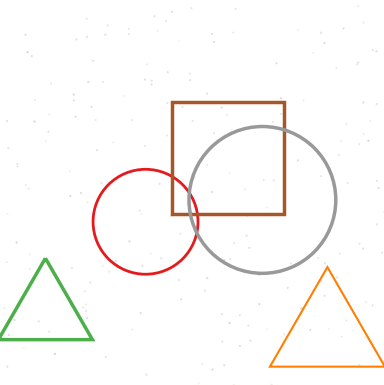[{"shape": "circle", "thickness": 2, "radius": 0.68, "center": [0.378, 0.424]}, {"shape": "triangle", "thickness": 2.5, "radius": 0.7, "center": [0.118, 0.188]}, {"shape": "triangle", "thickness": 1.5, "radius": 0.86, "center": [0.85, 0.134]}, {"shape": "square", "thickness": 2.5, "radius": 0.73, "center": [0.593, 0.589]}, {"shape": "circle", "thickness": 2.5, "radius": 0.95, "center": [0.682, 0.481]}]